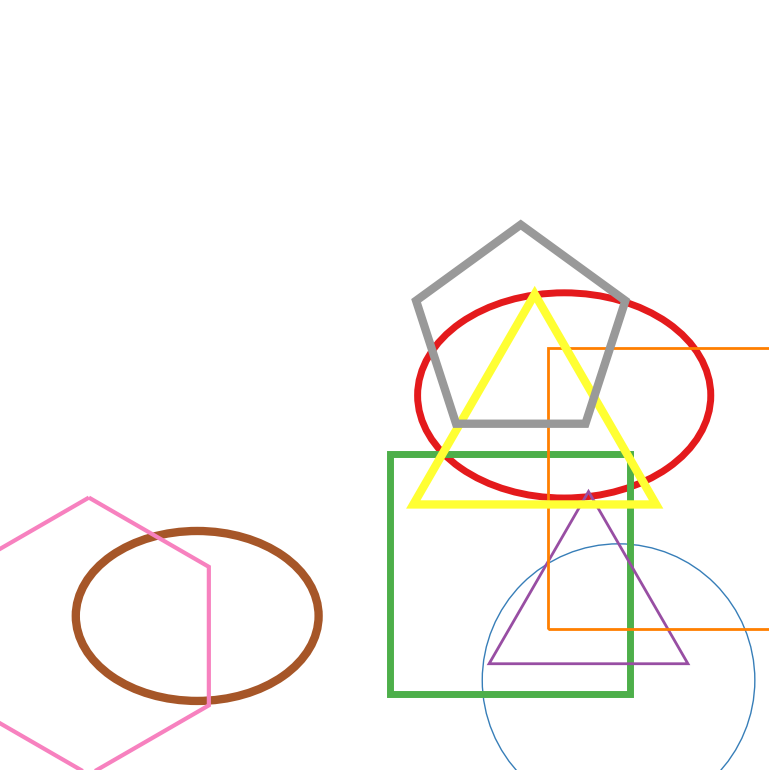[{"shape": "oval", "thickness": 2.5, "radius": 0.95, "center": [0.733, 0.486]}, {"shape": "circle", "thickness": 0.5, "radius": 0.89, "center": [0.803, 0.117]}, {"shape": "square", "thickness": 2.5, "radius": 0.78, "center": [0.662, 0.254]}, {"shape": "triangle", "thickness": 1, "radius": 0.75, "center": [0.764, 0.213]}, {"shape": "square", "thickness": 1, "radius": 0.91, "center": [0.895, 0.366]}, {"shape": "triangle", "thickness": 3, "radius": 0.91, "center": [0.694, 0.436]}, {"shape": "oval", "thickness": 3, "radius": 0.79, "center": [0.256, 0.2]}, {"shape": "hexagon", "thickness": 1.5, "radius": 0.9, "center": [0.115, 0.174]}, {"shape": "pentagon", "thickness": 3, "radius": 0.71, "center": [0.676, 0.565]}]